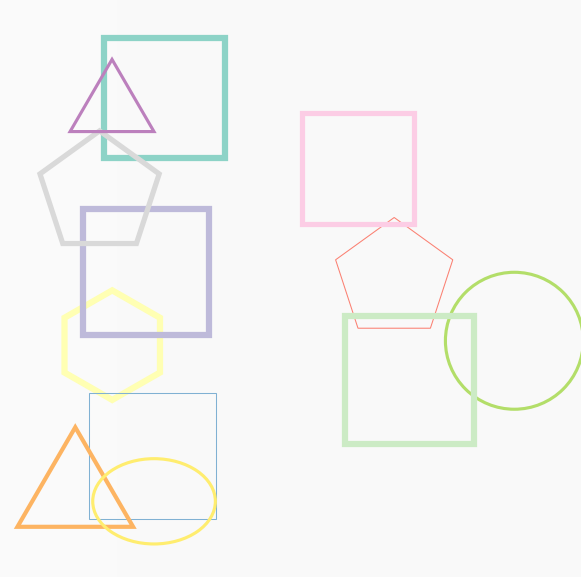[{"shape": "square", "thickness": 3, "radius": 0.52, "center": [0.283, 0.829]}, {"shape": "hexagon", "thickness": 3, "radius": 0.47, "center": [0.193, 0.401]}, {"shape": "square", "thickness": 3, "radius": 0.54, "center": [0.252, 0.528]}, {"shape": "pentagon", "thickness": 0.5, "radius": 0.53, "center": [0.678, 0.517]}, {"shape": "square", "thickness": 0.5, "radius": 0.55, "center": [0.262, 0.21]}, {"shape": "triangle", "thickness": 2, "radius": 0.57, "center": [0.129, 0.144]}, {"shape": "circle", "thickness": 1.5, "radius": 0.59, "center": [0.885, 0.409]}, {"shape": "square", "thickness": 2.5, "radius": 0.48, "center": [0.616, 0.707]}, {"shape": "pentagon", "thickness": 2.5, "radius": 0.54, "center": [0.171, 0.665]}, {"shape": "triangle", "thickness": 1.5, "radius": 0.42, "center": [0.193, 0.813]}, {"shape": "square", "thickness": 3, "radius": 0.55, "center": [0.705, 0.341]}, {"shape": "oval", "thickness": 1.5, "radius": 0.53, "center": [0.265, 0.131]}]